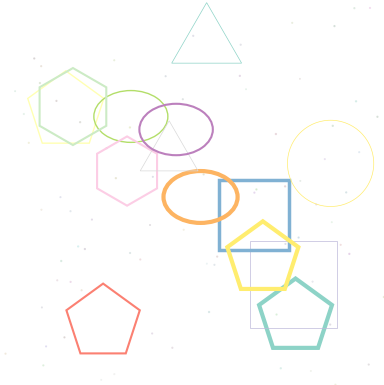[{"shape": "triangle", "thickness": 0.5, "radius": 0.52, "center": [0.537, 0.888]}, {"shape": "pentagon", "thickness": 3, "radius": 0.5, "center": [0.768, 0.177]}, {"shape": "pentagon", "thickness": 1, "radius": 0.52, "center": [0.171, 0.712]}, {"shape": "square", "thickness": 0.5, "radius": 0.56, "center": [0.763, 0.261]}, {"shape": "pentagon", "thickness": 1.5, "radius": 0.5, "center": [0.268, 0.163]}, {"shape": "square", "thickness": 2.5, "radius": 0.45, "center": [0.661, 0.441]}, {"shape": "oval", "thickness": 3, "radius": 0.48, "center": [0.521, 0.488]}, {"shape": "oval", "thickness": 1, "radius": 0.48, "center": [0.34, 0.697]}, {"shape": "hexagon", "thickness": 1.5, "radius": 0.45, "center": [0.33, 0.556]}, {"shape": "triangle", "thickness": 0.5, "radius": 0.43, "center": [0.439, 0.6]}, {"shape": "oval", "thickness": 1.5, "radius": 0.48, "center": [0.457, 0.664]}, {"shape": "hexagon", "thickness": 1.5, "radius": 0.5, "center": [0.189, 0.723]}, {"shape": "circle", "thickness": 0.5, "radius": 0.56, "center": [0.859, 0.576]}, {"shape": "pentagon", "thickness": 3, "radius": 0.49, "center": [0.683, 0.328]}]